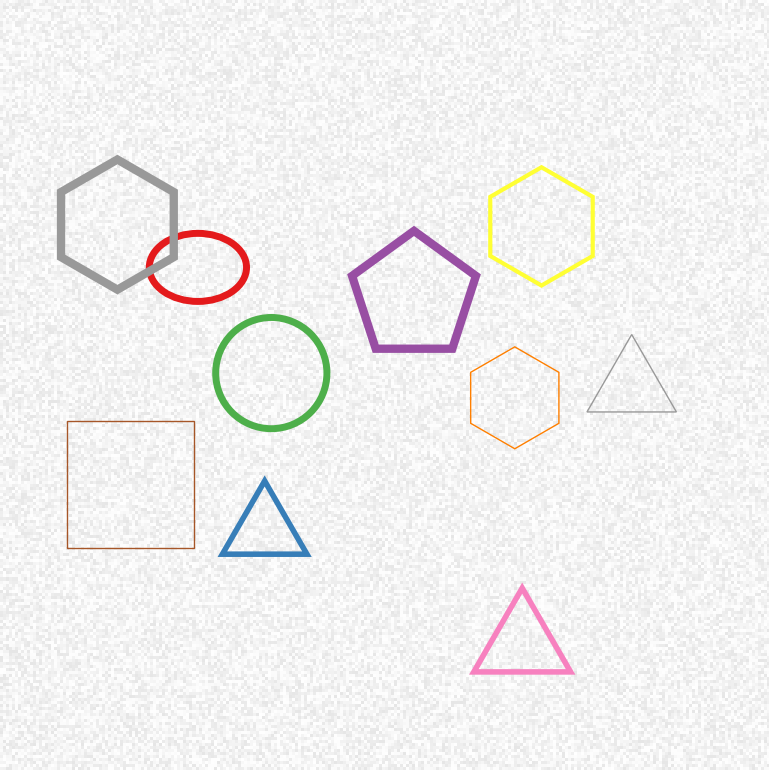[{"shape": "oval", "thickness": 2.5, "radius": 0.32, "center": [0.257, 0.653]}, {"shape": "triangle", "thickness": 2, "radius": 0.32, "center": [0.344, 0.312]}, {"shape": "circle", "thickness": 2.5, "radius": 0.36, "center": [0.352, 0.515]}, {"shape": "pentagon", "thickness": 3, "radius": 0.42, "center": [0.538, 0.616]}, {"shape": "hexagon", "thickness": 0.5, "radius": 0.33, "center": [0.669, 0.483]}, {"shape": "hexagon", "thickness": 1.5, "radius": 0.38, "center": [0.703, 0.706]}, {"shape": "square", "thickness": 0.5, "radius": 0.41, "center": [0.17, 0.371]}, {"shape": "triangle", "thickness": 2, "radius": 0.36, "center": [0.678, 0.164]}, {"shape": "triangle", "thickness": 0.5, "radius": 0.34, "center": [0.82, 0.499]}, {"shape": "hexagon", "thickness": 3, "radius": 0.42, "center": [0.152, 0.708]}]